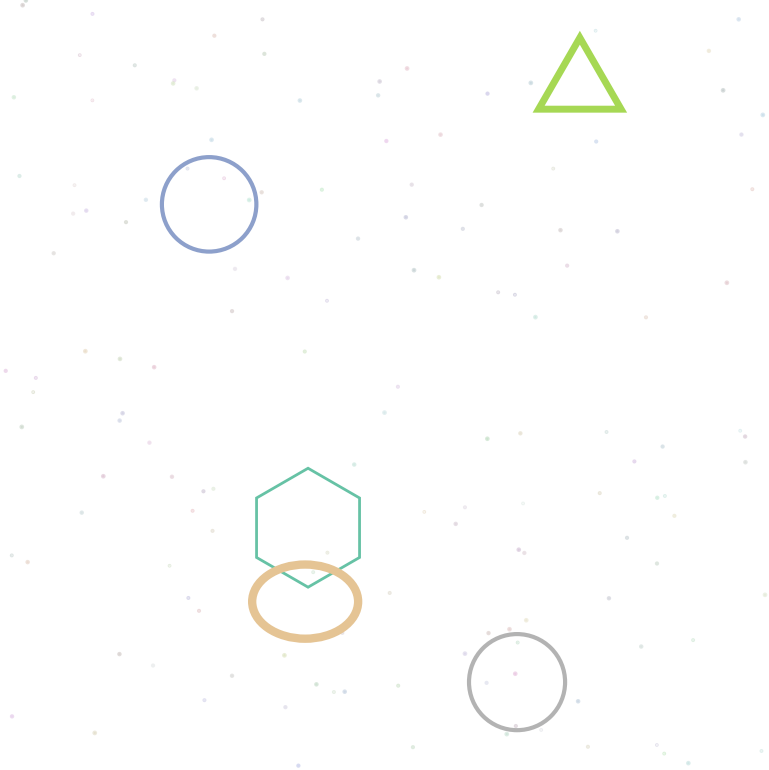[{"shape": "hexagon", "thickness": 1, "radius": 0.39, "center": [0.4, 0.315]}, {"shape": "circle", "thickness": 1.5, "radius": 0.31, "center": [0.272, 0.735]}, {"shape": "triangle", "thickness": 2.5, "radius": 0.31, "center": [0.753, 0.889]}, {"shape": "oval", "thickness": 3, "radius": 0.34, "center": [0.396, 0.219]}, {"shape": "circle", "thickness": 1.5, "radius": 0.31, "center": [0.671, 0.114]}]